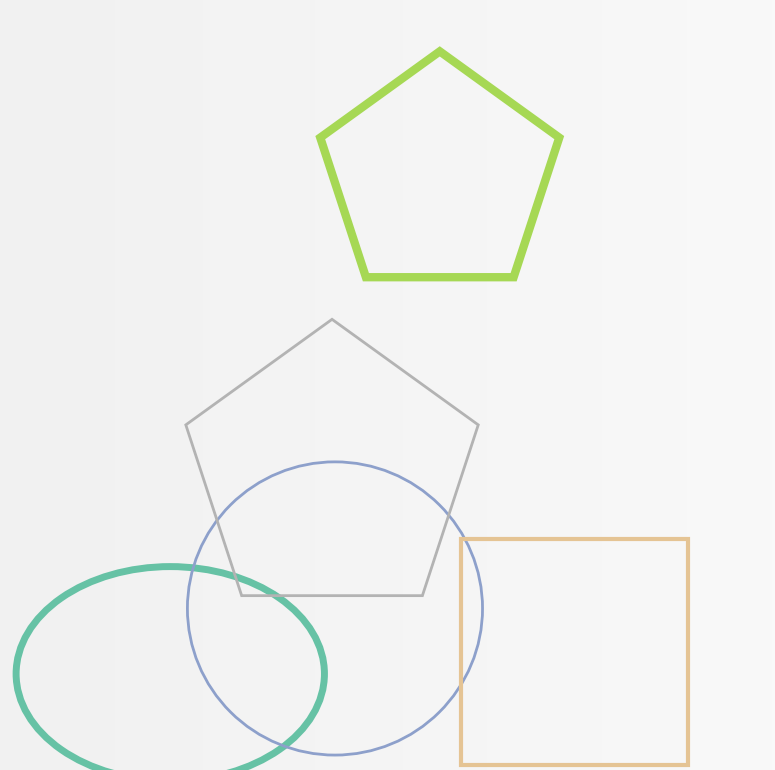[{"shape": "oval", "thickness": 2.5, "radius": 0.99, "center": [0.22, 0.125]}, {"shape": "circle", "thickness": 1, "radius": 0.95, "center": [0.432, 0.21]}, {"shape": "pentagon", "thickness": 3, "radius": 0.81, "center": [0.567, 0.771]}, {"shape": "square", "thickness": 1.5, "radius": 0.73, "center": [0.741, 0.153]}, {"shape": "pentagon", "thickness": 1, "radius": 0.99, "center": [0.428, 0.387]}]